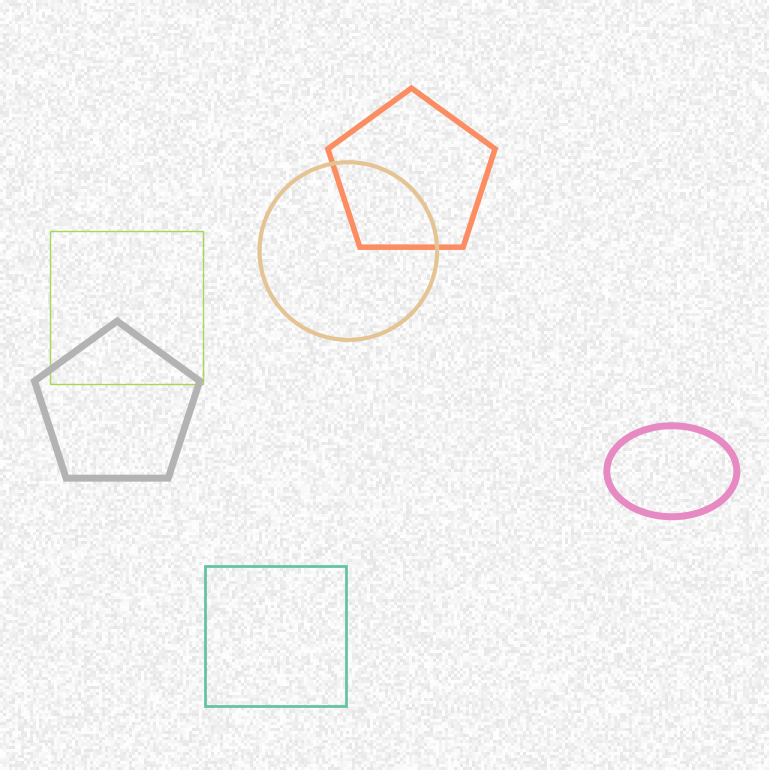[{"shape": "square", "thickness": 1, "radius": 0.46, "center": [0.358, 0.174]}, {"shape": "pentagon", "thickness": 2, "radius": 0.57, "center": [0.534, 0.771]}, {"shape": "oval", "thickness": 2.5, "radius": 0.42, "center": [0.873, 0.388]}, {"shape": "square", "thickness": 0.5, "radius": 0.5, "center": [0.164, 0.601]}, {"shape": "circle", "thickness": 1.5, "radius": 0.58, "center": [0.452, 0.674]}, {"shape": "pentagon", "thickness": 2.5, "radius": 0.56, "center": [0.152, 0.47]}]